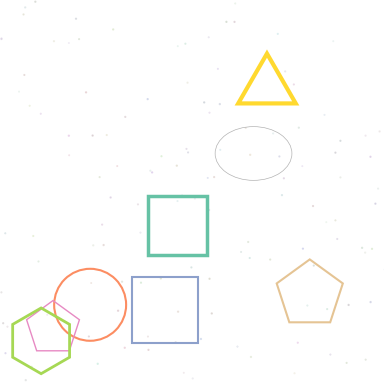[{"shape": "square", "thickness": 2.5, "radius": 0.38, "center": [0.461, 0.415]}, {"shape": "circle", "thickness": 1.5, "radius": 0.47, "center": [0.234, 0.208]}, {"shape": "square", "thickness": 1.5, "radius": 0.43, "center": [0.428, 0.194]}, {"shape": "pentagon", "thickness": 1, "radius": 0.36, "center": [0.138, 0.147]}, {"shape": "hexagon", "thickness": 2, "radius": 0.43, "center": [0.107, 0.115]}, {"shape": "triangle", "thickness": 3, "radius": 0.43, "center": [0.693, 0.775]}, {"shape": "pentagon", "thickness": 1.5, "radius": 0.45, "center": [0.805, 0.236]}, {"shape": "oval", "thickness": 0.5, "radius": 0.5, "center": [0.659, 0.601]}]